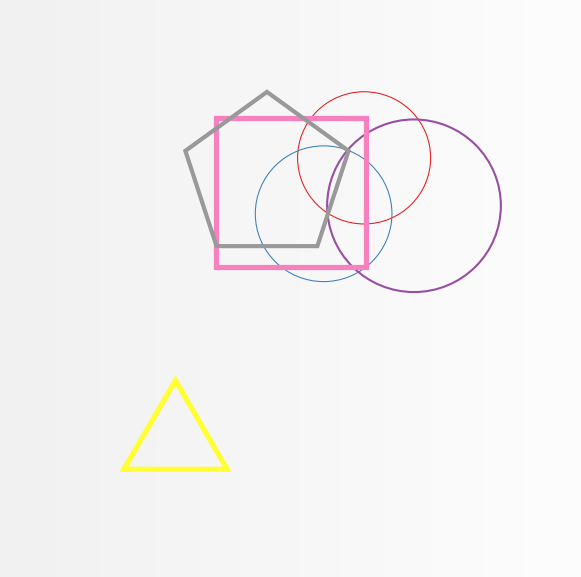[{"shape": "circle", "thickness": 0.5, "radius": 0.57, "center": [0.626, 0.726]}, {"shape": "circle", "thickness": 0.5, "radius": 0.59, "center": [0.557, 0.629]}, {"shape": "circle", "thickness": 1, "radius": 0.75, "center": [0.712, 0.643]}, {"shape": "triangle", "thickness": 2.5, "radius": 0.51, "center": [0.302, 0.238]}, {"shape": "square", "thickness": 2.5, "radius": 0.64, "center": [0.5, 0.666]}, {"shape": "pentagon", "thickness": 2, "radius": 0.74, "center": [0.459, 0.692]}]